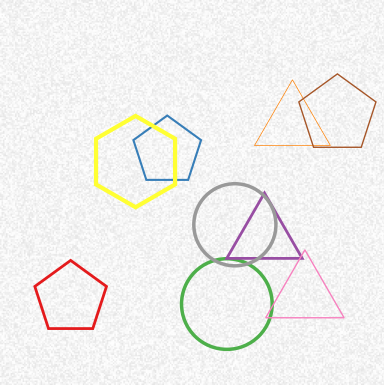[{"shape": "pentagon", "thickness": 2, "radius": 0.49, "center": [0.184, 0.226]}, {"shape": "pentagon", "thickness": 1.5, "radius": 0.46, "center": [0.434, 0.608]}, {"shape": "circle", "thickness": 2.5, "radius": 0.59, "center": [0.589, 0.21]}, {"shape": "triangle", "thickness": 2, "radius": 0.57, "center": [0.687, 0.385]}, {"shape": "triangle", "thickness": 0.5, "radius": 0.57, "center": [0.76, 0.679]}, {"shape": "hexagon", "thickness": 3, "radius": 0.59, "center": [0.352, 0.58]}, {"shape": "pentagon", "thickness": 1, "radius": 0.53, "center": [0.876, 0.703]}, {"shape": "triangle", "thickness": 1, "radius": 0.59, "center": [0.792, 0.233]}, {"shape": "circle", "thickness": 2.5, "radius": 0.53, "center": [0.61, 0.416]}]